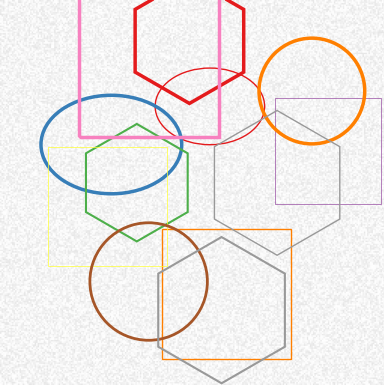[{"shape": "oval", "thickness": 1, "radius": 0.71, "center": [0.545, 0.724]}, {"shape": "hexagon", "thickness": 2.5, "radius": 0.81, "center": [0.492, 0.894]}, {"shape": "oval", "thickness": 2.5, "radius": 0.91, "center": [0.289, 0.625]}, {"shape": "hexagon", "thickness": 1.5, "radius": 0.76, "center": [0.355, 0.525]}, {"shape": "square", "thickness": 0.5, "radius": 0.69, "center": [0.852, 0.608]}, {"shape": "circle", "thickness": 2.5, "radius": 0.69, "center": [0.81, 0.764]}, {"shape": "square", "thickness": 1, "radius": 0.84, "center": [0.589, 0.236]}, {"shape": "square", "thickness": 0.5, "radius": 0.77, "center": [0.278, 0.464]}, {"shape": "circle", "thickness": 2, "radius": 0.76, "center": [0.386, 0.269]}, {"shape": "square", "thickness": 2.5, "radius": 0.91, "center": [0.387, 0.827]}, {"shape": "hexagon", "thickness": 1, "radius": 0.94, "center": [0.72, 0.525]}, {"shape": "hexagon", "thickness": 1.5, "radius": 0.95, "center": [0.575, 0.194]}]